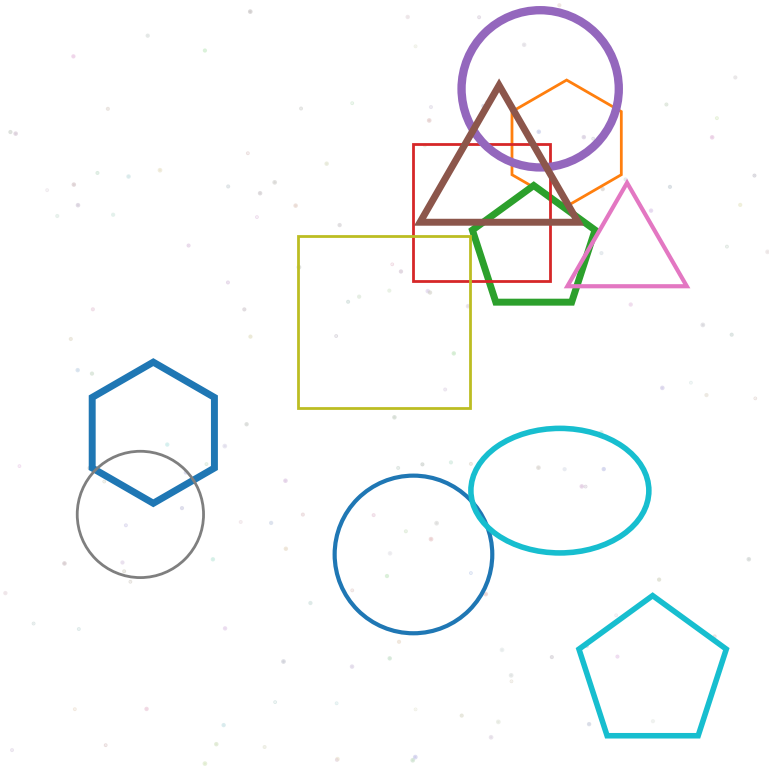[{"shape": "circle", "thickness": 1.5, "radius": 0.51, "center": [0.537, 0.28]}, {"shape": "hexagon", "thickness": 2.5, "radius": 0.46, "center": [0.199, 0.438]}, {"shape": "hexagon", "thickness": 1, "radius": 0.41, "center": [0.736, 0.814]}, {"shape": "pentagon", "thickness": 2.5, "radius": 0.42, "center": [0.693, 0.675]}, {"shape": "square", "thickness": 1, "radius": 0.44, "center": [0.626, 0.724]}, {"shape": "circle", "thickness": 3, "radius": 0.51, "center": [0.702, 0.885]}, {"shape": "triangle", "thickness": 2.5, "radius": 0.59, "center": [0.648, 0.771]}, {"shape": "triangle", "thickness": 1.5, "radius": 0.45, "center": [0.814, 0.673]}, {"shape": "circle", "thickness": 1, "radius": 0.41, "center": [0.182, 0.332]}, {"shape": "square", "thickness": 1, "radius": 0.56, "center": [0.499, 0.582]}, {"shape": "oval", "thickness": 2, "radius": 0.58, "center": [0.727, 0.363]}, {"shape": "pentagon", "thickness": 2, "radius": 0.5, "center": [0.848, 0.126]}]